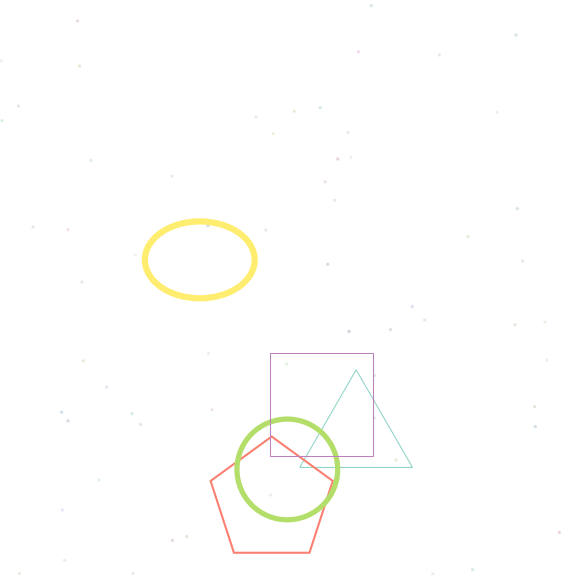[{"shape": "triangle", "thickness": 0.5, "radius": 0.56, "center": [0.617, 0.246]}, {"shape": "pentagon", "thickness": 1, "radius": 0.56, "center": [0.47, 0.132]}, {"shape": "circle", "thickness": 2.5, "radius": 0.44, "center": [0.498, 0.186]}, {"shape": "square", "thickness": 0.5, "radius": 0.44, "center": [0.556, 0.299]}, {"shape": "oval", "thickness": 3, "radius": 0.48, "center": [0.346, 0.549]}]